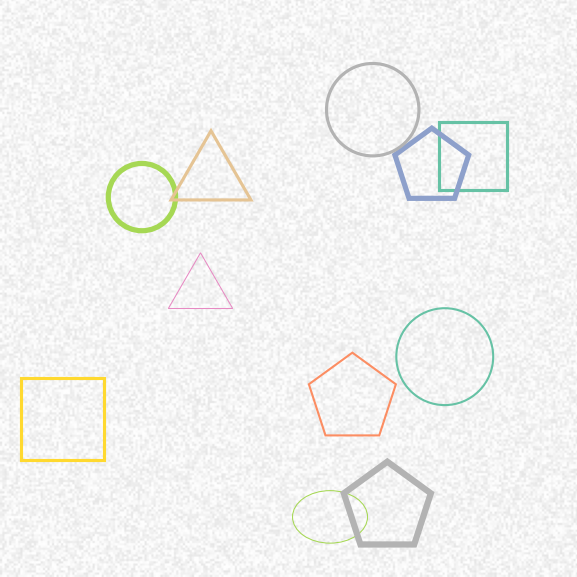[{"shape": "circle", "thickness": 1, "radius": 0.42, "center": [0.77, 0.382]}, {"shape": "square", "thickness": 1.5, "radius": 0.3, "center": [0.819, 0.728]}, {"shape": "pentagon", "thickness": 1, "radius": 0.4, "center": [0.61, 0.309]}, {"shape": "pentagon", "thickness": 2.5, "radius": 0.34, "center": [0.748, 0.71]}, {"shape": "triangle", "thickness": 0.5, "radius": 0.32, "center": [0.347, 0.497]}, {"shape": "oval", "thickness": 0.5, "radius": 0.32, "center": [0.571, 0.104]}, {"shape": "circle", "thickness": 2.5, "radius": 0.29, "center": [0.246, 0.658]}, {"shape": "square", "thickness": 1.5, "radius": 0.36, "center": [0.109, 0.274]}, {"shape": "triangle", "thickness": 1.5, "radius": 0.4, "center": [0.365, 0.693]}, {"shape": "circle", "thickness": 1.5, "radius": 0.4, "center": [0.645, 0.809]}, {"shape": "pentagon", "thickness": 3, "radius": 0.4, "center": [0.671, 0.12]}]